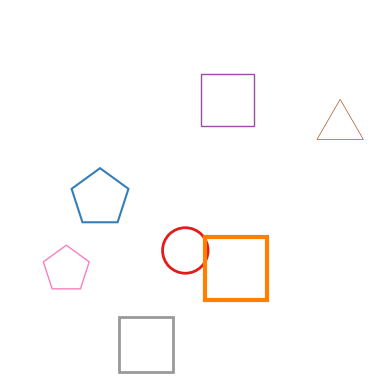[{"shape": "circle", "thickness": 2, "radius": 0.3, "center": [0.481, 0.349]}, {"shape": "pentagon", "thickness": 1.5, "radius": 0.39, "center": [0.26, 0.486]}, {"shape": "square", "thickness": 1, "radius": 0.34, "center": [0.592, 0.74]}, {"shape": "square", "thickness": 3, "radius": 0.41, "center": [0.613, 0.303]}, {"shape": "triangle", "thickness": 0.5, "radius": 0.35, "center": [0.884, 0.673]}, {"shape": "pentagon", "thickness": 1, "radius": 0.31, "center": [0.172, 0.3]}, {"shape": "square", "thickness": 2, "radius": 0.35, "center": [0.379, 0.105]}]